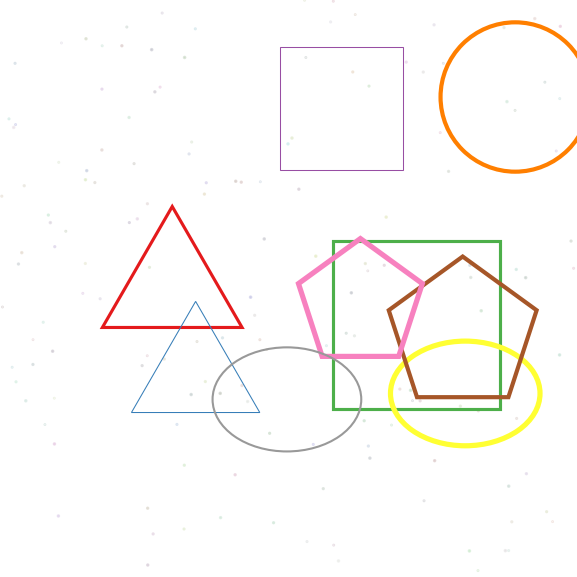[{"shape": "triangle", "thickness": 1.5, "radius": 0.7, "center": [0.298, 0.502]}, {"shape": "triangle", "thickness": 0.5, "radius": 0.64, "center": [0.339, 0.349]}, {"shape": "square", "thickness": 1.5, "radius": 0.73, "center": [0.721, 0.436]}, {"shape": "square", "thickness": 0.5, "radius": 0.53, "center": [0.592, 0.811]}, {"shape": "circle", "thickness": 2, "radius": 0.65, "center": [0.892, 0.831]}, {"shape": "oval", "thickness": 2.5, "radius": 0.65, "center": [0.806, 0.318]}, {"shape": "pentagon", "thickness": 2, "radius": 0.67, "center": [0.801, 0.42]}, {"shape": "pentagon", "thickness": 2.5, "radius": 0.56, "center": [0.624, 0.473]}, {"shape": "oval", "thickness": 1, "radius": 0.64, "center": [0.497, 0.308]}]